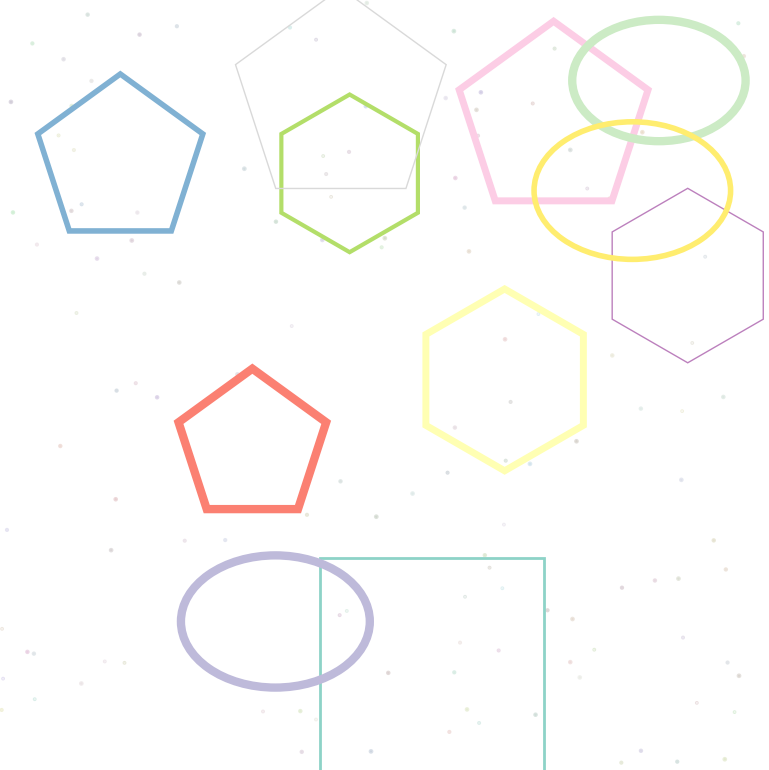[{"shape": "square", "thickness": 1, "radius": 0.73, "center": [0.561, 0.13]}, {"shape": "hexagon", "thickness": 2.5, "radius": 0.59, "center": [0.655, 0.507]}, {"shape": "oval", "thickness": 3, "radius": 0.61, "center": [0.358, 0.193]}, {"shape": "pentagon", "thickness": 3, "radius": 0.5, "center": [0.328, 0.42]}, {"shape": "pentagon", "thickness": 2, "radius": 0.56, "center": [0.156, 0.791]}, {"shape": "hexagon", "thickness": 1.5, "radius": 0.51, "center": [0.454, 0.775]}, {"shape": "pentagon", "thickness": 2.5, "radius": 0.64, "center": [0.719, 0.843]}, {"shape": "pentagon", "thickness": 0.5, "radius": 0.72, "center": [0.443, 0.872]}, {"shape": "hexagon", "thickness": 0.5, "radius": 0.57, "center": [0.893, 0.642]}, {"shape": "oval", "thickness": 3, "radius": 0.56, "center": [0.856, 0.895]}, {"shape": "oval", "thickness": 2, "radius": 0.64, "center": [0.821, 0.752]}]